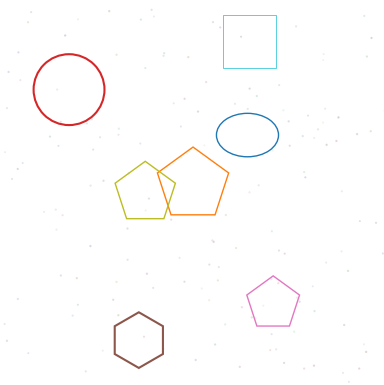[{"shape": "oval", "thickness": 1, "radius": 0.4, "center": [0.643, 0.649]}, {"shape": "pentagon", "thickness": 1, "radius": 0.49, "center": [0.501, 0.521]}, {"shape": "circle", "thickness": 1.5, "radius": 0.46, "center": [0.179, 0.767]}, {"shape": "hexagon", "thickness": 1.5, "radius": 0.36, "center": [0.361, 0.117]}, {"shape": "pentagon", "thickness": 1, "radius": 0.36, "center": [0.71, 0.211]}, {"shape": "pentagon", "thickness": 1, "radius": 0.41, "center": [0.377, 0.499]}, {"shape": "square", "thickness": 0.5, "radius": 0.35, "center": [0.648, 0.892]}]